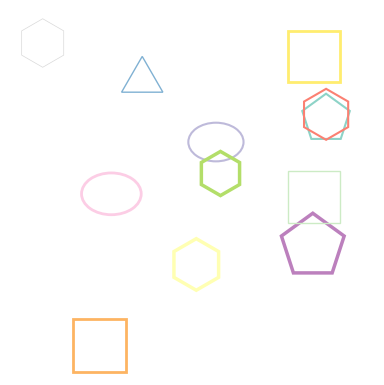[{"shape": "pentagon", "thickness": 1.5, "radius": 0.32, "center": [0.847, 0.692]}, {"shape": "hexagon", "thickness": 2.5, "radius": 0.33, "center": [0.51, 0.313]}, {"shape": "oval", "thickness": 1.5, "radius": 0.36, "center": [0.561, 0.631]}, {"shape": "hexagon", "thickness": 1.5, "radius": 0.33, "center": [0.847, 0.703]}, {"shape": "triangle", "thickness": 1, "radius": 0.31, "center": [0.369, 0.792]}, {"shape": "square", "thickness": 2, "radius": 0.35, "center": [0.259, 0.103]}, {"shape": "hexagon", "thickness": 2.5, "radius": 0.29, "center": [0.573, 0.549]}, {"shape": "oval", "thickness": 2, "radius": 0.39, "center": [0.289, 0.497]}, {"shape": "hexagon", "thickness": 0.5, "radius": 0.32, "center": [0.111, 0.888]}, {"shape": "pentagon", "thickness": 2.5, "radius": 0.43, "center": [0.812, 0.36]}, {"shape": "square", "thickness": 1, "radius": 0.34, "center": [0.815, 0.488]}, {"shape": "square", "thickness": 2, "radius": 0.33, "center": [0.815, 0.854]}]